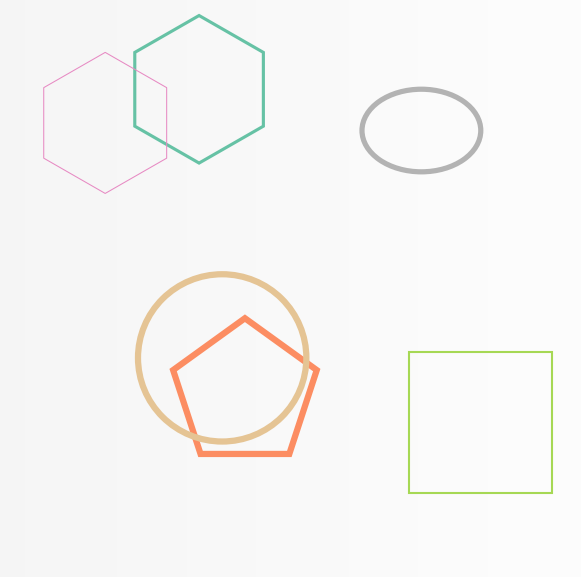[{"shape": "hexagon", "thickness": 1.5, "radius": 0.64, "center": [0.342, 0.845]}, {"shape": "pentagon", "thickness": 3, "radius": 0.65, "center": [0.421, 0.318]}, {"shape": "hexagon", "thickness": 0.5, "radius": 0.61, "center": [0.181, 0.786]}, {"shape": "square", "thickness": 1, "radius": 0.61, "center": [0.827, 0.267]}, {"shape": "circle", "thickness": 3, "radius": 0.72, "center": [0.382, 0.379]}, {"shape": "oval", "thickness": 2.5, "radius": 0.51, "center": [0.725, 0.773]}]